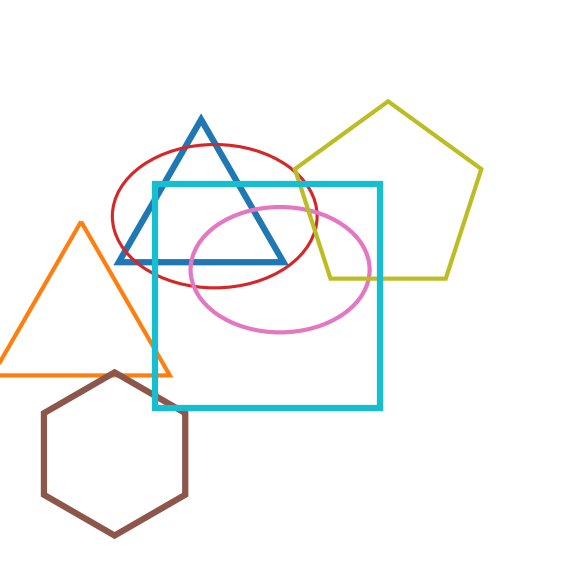[{"shape": "triangle", "thickness": 3, "radius": 0.82, "center": [0.348, 0.627]}, {"shape": "triangle", "thickness": 2, "radius": 0.89, "center": [0.14, 0.438]}, {"shape": "oval", "thickness": 1.5, "radius": 0.89, "center": [0.372, 0.625]}, {"shape": "hexagon", "thickness": 3, "radius": 0.71, "center": [0.198, 0.213]}, {"shape": "oval", "thickness": 2, "radius": 0.78, "center": [0.485, 0.532]}, {"shape": "pentagon", "thickness": 2, "radius": 0.85, "center": [0.672, 0.654]}, {"shape": "square", "thickness": 3, "radius": 0.97, "center": [0.463, 0.487]}]